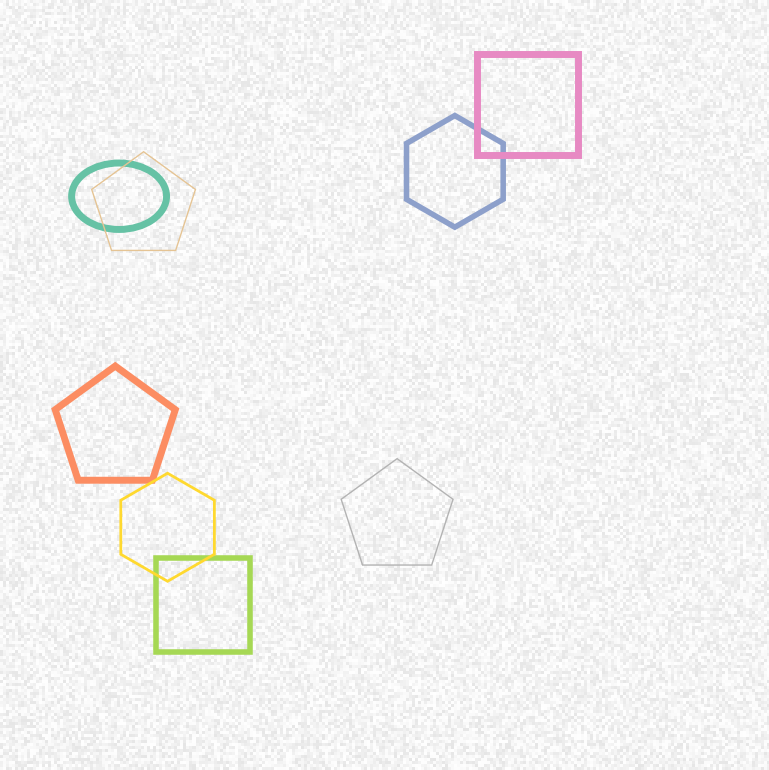[{"shape": "oval", "thickness": 2.5, "radius": 0.31, "center": [0.155, 0.745]}, {"shape": "pentagon", "thickness": 2.5, "radius": 0.41, "center": [0.15, 0.443]}, {"shape": "hexagon", "thickness": 2, "radius": 0.36, "center": [0.591, 0.777]}, {"shape": "square", "thickness": 2.5, "radius": 0.33, "center": [0.685, 0.864]}, {"shape": "square", "thickness": 2, "radius": 0.31, "center": [0.264, 0.214]}, {"shape": "hexagon", "thickness": 1, "radius": 0.35, "center": [0.218, 0.315]}, {"shape": "pentagon", "thickness": 0.5, "radius": 0.35, "center": [0.186, 0.732]}, {"shape": "pentagon", "thickness": 0.5, "radius": 0.38, "center": [0.516, 0.328]}]